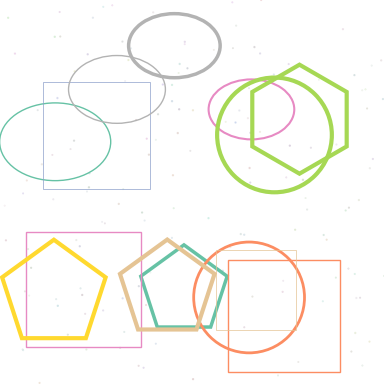[{"shape": "pentagon", "thickness": 2.5, "radius": 0.59, "center": [0.478, 0.246]}, {"shape": "oval", "thickness": 1, "radius": 0.72, "center": [0.143, 0.632]}, {"shape": "square", "thickness": 1, "radius": 0.73, "center": [0.738, 0.18]}, {"shape": "circle", "thickness": 2, "radius": 0.72, "center": [0.647, 0.227]}, {"shape": "square", "thickness": 0.5, "radius": 0.69, "center": [0.252, 0.647]}, {"shape": "square", "thickness": 1, "radius": 0.75, "center": [0.216, 0.249]}, {"shape": "oval", "thickness": 1.5, "radius": 0.56, "center": [0.653, 0.716]}, {"shape": "circle", "thickness": 3, "radius": 0.74, "center": [0.713, 0.65]}, {"shape": "hexagon", "thickness": 3, "radius": 0.71, "center": [0.778, 0.69]}, {"shape": "pentagon", "thickness": 3, "radius": 0.71, "center": [0.14, 0.236]}, {"shape": "pentagon", "thickness": 3, "radius": 0.65, "center": [0.434, 0.249]}, {"shape": "square", "thickness": 0.5, "radius": 0.52, "center": [0.664, 0.246]}, {"shape": "oval", "thickness": 1, "radius": 0.63, "center": [0.304, 0.768]}, {"shape": "oval", "thickness": 2.5, "radius": 0.59, "center": [0.453, 0.881]}]